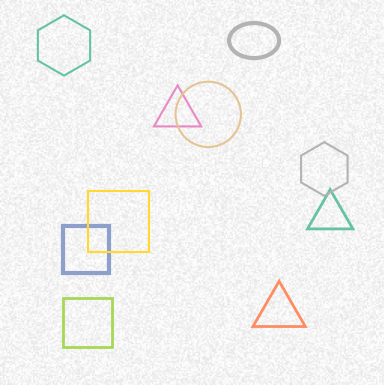[{"shape": "hexagon", "thickness": 1.5, "radius": 0.39, "center": [0.166, 0.882]}, {"shape": "triangle", "thickness": 2, "radius": 0.34, "center": [0.858, 0.44]}, {"shape": "triangle", "thickness": 2, "radius": 0.39, "center": [0.725, 0.191]}, {"shape": "square", "thickness": 3, "radius": 0.3, "center": [0.224, 0.352]}, {"shape": "triangle", "thickness": 1.5, "radius": 0.36, "center": [0.461, 0.707]}, {"shape": "square", "thickness": 2, "radius": 0.32, "center": [0.227, 0.162]}, {"shape": "square", "thickness": 1.5, "radius": 0.4, "center": [0.308, 0.426]}, {"shape": "circle", "thickness": 1.5, "radius": 0.42, "center": [0.541, 0.703]}, {"shape": "oval", "thickness": 3, "radius": 0.33, "center": [0.66, 0.895]}, {"shape": "hexagon", "thickness": 1.5, "radius": 0.35, "center": [0.842, 0.561]}]